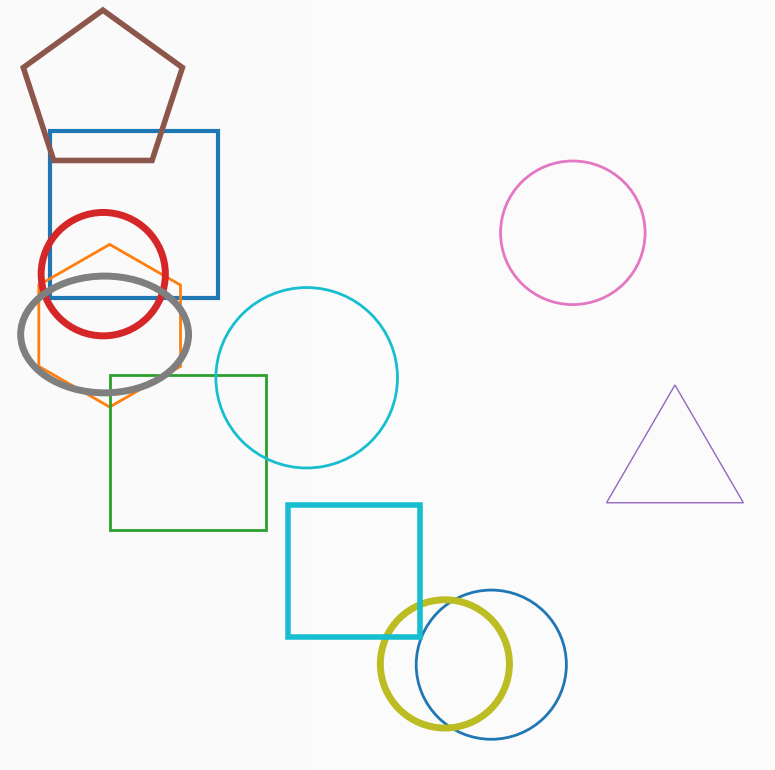[{"shape": "circle", "thickness": 1, "radius": 0.48, "center": [0.634, 0.137]}, {"shape": "square", "thickness": 1.5, "radius": 0.54, "center": [0.173, 0.721]}, {"shape": "hexagon", "thickness": 1, "radius": 0.53, "center": [0.142, 0.577]}, {"shape": "square", "thickness": 1, "radius": 0.5, "center": [0.242, 0.413]}, {"shape": "circle", "thickness": 2.5, "radius": 0.4, "center": [0.133, 0.644]}, {"shape": "triangle", "thickness": 0.5, "radius": 0.51, "center": [0.871, 0.398]}, {"shape": "pentagon", "thickness": 2, "radius": 0.54, "center": [0.133, 0.879]}, {"shape": "circle", "thickness": 1, "radius": 0.47, "center": [0.739, 0.698]}, {"shape": "oval", "thickness": 2.5, "radius": 0.54, "center": [0.135, 0.566]}, {"shape": "circle", "thickness": 2.5, "radius": 0.42, "center": [0.574, 0.138]}, {"shape": "square", "thickness": 2, "radius": 0.43, "center": [0.457, 0.259]}, {"shape": "circle", "thickness": 1, "radius": 0.59, "center": [0.396, 0.509]}]